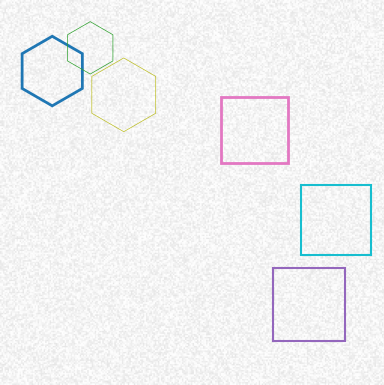[{"shape": "hexagon", "thickness": 2, "radius": 0.45, "center": [0.136, 0.815]}, {"shape": "hexagon", "thickness": 0.5, "radius": 0.34, "center": [0.234, 0.876]}, {"shape": "square", "thickness": 1.5, "radius": 0.47, "center": [0.803, 0.209]}, {"shape": "square", "thickness": 2, "radius": 0.43, "center": [0.661, 0.663]}, {"shape": "hexagon", "thickness": 0.5, "radius": 0.48, "center": [0.321, 0.754]}, {"shape": "square", "thickness": 1.5, "radius": 0.45, "center": [0.872, 0.429]}]